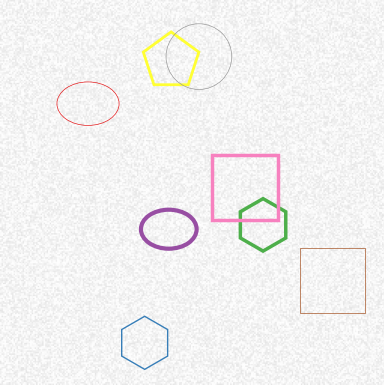[{"shape": "oval", "thickness": 0.5, "radius": 0.4, "center": [0.229, 0.731]}, {"shape": "hexagon", "thickness": 1, "radius": 0.34, "center": [0.376, 0.11]}, {"shape": "hexagon", "thickness": 2.5, "radius": 0.34, "center": [0.683, 0.416]}, {"shape": "oval", "thickness": 3, "radius": 0.36, "center": [0.438, 0.405]}, {"shape": "pentagon", "thickness": 2, "radius": 0.38, "center": [0.444, 0.841]}, {"shape": "square", "thickness": 0.5, "radius": 0.42, "center": [0.864, 0.272]}, {"shape": "square", "thickness": 2.5, "radius": 0.42, "center": [0.636, 0.514]}, {"shape": "circle", "thickness": 0.5, "radius": 0.43, "center": [0.517, 0.853]}]